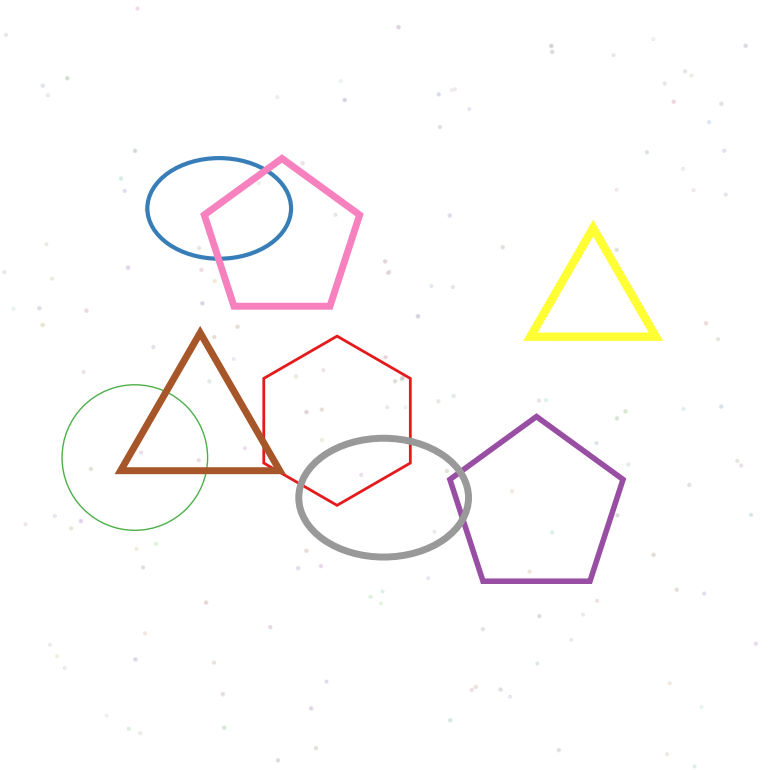[{"shape": "hexagon", "thickness": 1, "radius": 0.55, "center": [0.438, 0.454]}, {"shape": "oval", "thickness": 1.5, "radius": 0.47, "center": [0.285, 0.729]}, {"shape": "circle", "thickness": 0.5, "radius": 0.47, "center": [0.175, 0.406]}, {"shape": "pentagon", "thickness": 2, "radius": 0.59, "center": [0.697, 0.341]}, {"shape": "triangle", "thickness": 3, "radius": 0.47, "center": [0.77, 0.61]}, {"shape": "triangle", "thickness": 2.5, "radius": 0.6, "center": [0.26, 0.448]}, {"shape": "pentagon", "thickness": 2.5, "radius": 0.53, "center": [0.366, 0.688]}, {"shape": "oval", "thickness": 2.5, "radius": 0.55, "center": [0.498, 0.354]}]